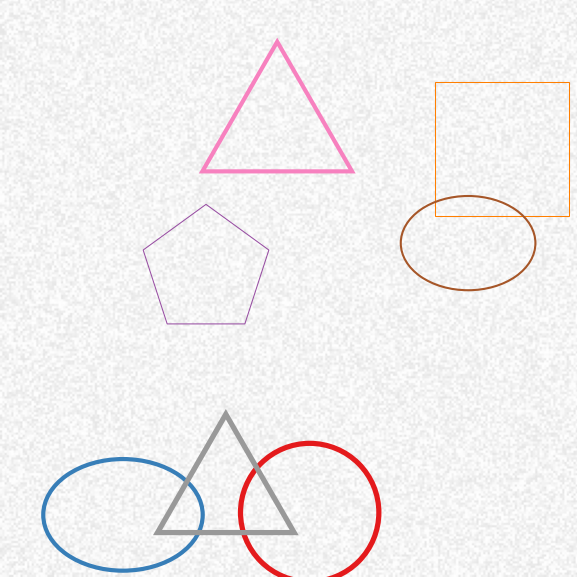[{"shape": "circle", "thickness": 2.5, "radius": 0.6, "center": [0.536, 0.112]}, {"shape": "oval", "thickness": 2, "radius": 0.69, "center": [0.213, 0.108]}, {"shape": "pentagon", "thickness": 0.5, "radius": 0.57, "center": [0.357, 0.531]}, {"shape": "square", "thickness": 0.5, "radius": 0.58, "center": [0.87, 0.741]}, {"shape": "oval", "thickness": 1, "radius": 0.58, "center": [0.811, 0.578]}, {"shape": "triangle", "thickness": 2, "radius": 0.75, "center": [0.48, 0.777]}, {"shape": "triangle", "thickness": 2.5, "radius": 0.68, "center": [0.391, 0.145]}]